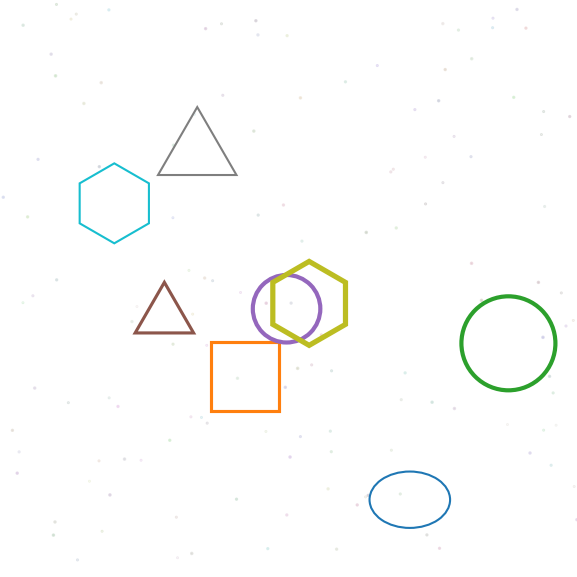[{"shape": "oval", "thickness": 1, "radius": 0.35, "center": [0.71, 0.134]}, {"shape": "square", "thickness": 1.5, "radius": 0.3, "center": [0.424, 0.347]}, {"shape": "circle", "thickness": 2, "radius": 0.41, "center": [0.88, 0.405]}, {"shape": "circle", "thickness": 2, "radius": 0.29, "center": [0.496, 0.465]}, {"shape": "triangle", "thickness": 1.5, "radius": 0.29, "center": [0.285, 0.452]}, {"shape": "triangle", "thickness": 1, "radius": 0.39, "center": [0.342, 0.735]}, {"shape": "hexagon", "thickness": 2.5, "radius": 0.36, "center": [0.535, 0.474]}, {"shape": "hexagon", "thickness": 1, "radius": 0.35, "center": [0.198, 0.647]}]